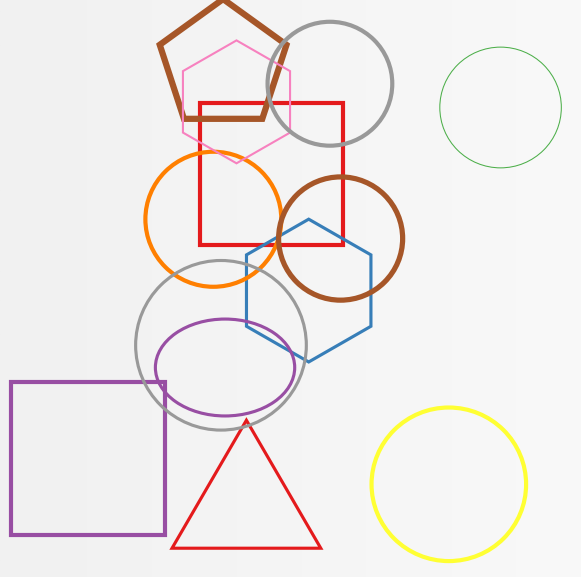[{"shape": "square", "thickness": 2, "radius": 0.62, "center": [0.467, 0.698]}, {"shape": "triangle", "thickness": 1.5, "radius": 0.74, "center": [0.424, 0.124]}, {"shape": "hexagon", "thickness": 1.5, "radius": 0.62, "center": [0.531, 0.496]}, {"shape": "circle", "thickness": 0.5, "radius": 0.52, "center": [0.861, 0.813]}, {"shape": "oval", "thickness": 1.5, "radius": 0.6, "center": [0.387, 0.363]}, {"shape": "square", "thickness": 2, "radius": 0.66, "center": [0.152, 0.205]}, {"shape": "circle", "thickness": 2, "radius": 0.58, "center": [0.367, 0.619]}, {"shape": "circle", "thickness": 2, "radius": 0.66, "center": [0.772, 0.161]}, {"shape": "pentagon", "thickness": 3, "radius": 0.57, "center": [0.384, 0.886]}, {"shape": "circle", "thickness": 2.5, "radius": 0.53, "center": [0.586, 0.586]}, {"shape": "hexagon", "thickness": 1, "radius": 0.53, "center": [0.407, 0.823]}, {"shape": "circle", "thickness": 1.5, "radius": 0.73, "center": [0.38, 0.401]}, {"shape": "circle", "thickness": 2, "radius": 0.54, "center": [0.568, 0.854]}]